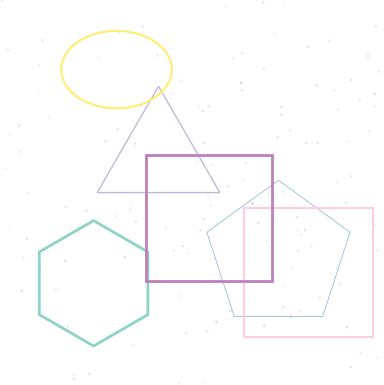[{"shape": "hexagon", "thickness": 2, "radius": 0.81, "center": [0.243, 0.264]}, {"shape": "triangle", "thickness": 1, "radius": 0.92, "center": [0.412, 0.592]}, {"shape": "pentagon", "thickness": 0.5, "radius": 0.98, "center": [0.723, 0.336]}, {"shape": "square", "thickness": 1.5, "radius": 0.84, "center": [0.801, 0.291]}, {"shape": "square", "thickness": 2, "radius": 0.82, "center": [0.543, 0.435]}, {"shape": "oval", "thickness": 1.5, "radius": 0.72, "center": [0.303, 0.819]}]